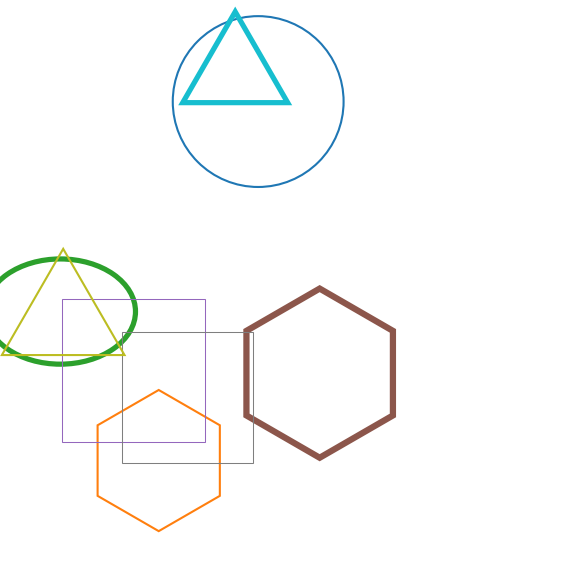[{"shape": "circle", "thickness": 1, "radius": 0.74, "center": [0.447, 0.823]}, {"shape": "hexagon", "thickness": 1, "radius": 0.61, "center": [0.275, 0.202]}, {"shape": "oval", "thickness": 2.5, "radius": 0.65, "center": [0.104, 0.46]}, {"shape": "square", "thickness": 0.5, "radius": 0.62, "center": [0.231, 0.357]}, {"shape": "hexagon", "thickness": 3, "radius": 0.73, "center": [0.554, 0.353]}, {"shape": "square", "thickness": 0.5, "radius": 0.57, "center": [0.324, 0.311]}, {"shape": "triangle", "thickness": 1, "radius": 0.61, "center": [0.109, 0.446]}, {"shape": "triangle", "thickness": 2.5, "radius": 0.52, "center": [0.407, 0.874]}]